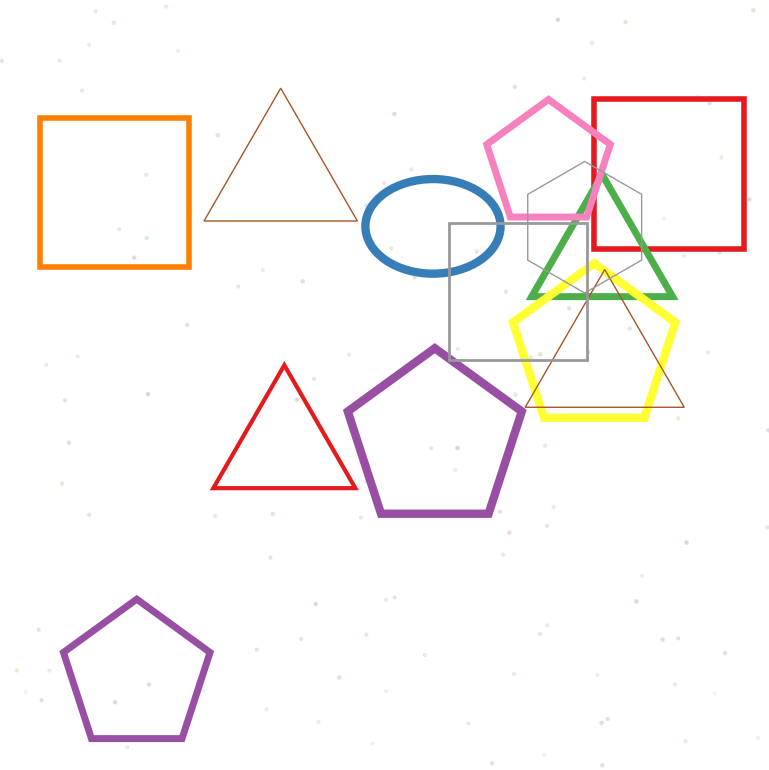[{"shape": "triangle", "thickness": 1.5, "radius": 0.53, "center": [0.369, 0.419]}, {"shape": "square", "thickness": 2, "radius": 0.49, "center": [0.869, 0.774]}, {"shape": "oval", "thickness": 3, "radius": 0.44, "center": [0.562, 0.706]}, {"shape": "triangle", "thickness": 2.5, "radius": 0.53, "center": [0.782, 0.668]}, {"shape": "pentagon", "thickness": 2.5, "radius": 0.5, "center": [0.178, 0.122]}, {"shape": "pentagon", "thickness": 3, "radius": 0.59, "center": [0.565, 0.429]}, {"shape": "square", "thickness": 2, "radius": 0.49, "center": [0.149, 0.75]}, {"shape": "pentagon", "thickness": 3, "radius": 0.55, "center": [0.772, 0.547]}, {"shape": "triangle", "thickness": 0.5, "radius": 0.6, "center": [0.785, 0.531]}, {"shape": "triangle", "thickness": 0.5, "radius": 0.57, "center": [0.365, 0.77]}, {"shape": "pentagon", "thickness": 2.5, "radius": 0.42, "center": [0.712, 0.786]}, {"shape": "square", "thickness": 1, "radius": 0.45, "center": [0.673, 0.622]}, {"shape": "hexagon", "thickness": 0.5, "radius": 0.43, "center": [0.759, 0.705]}]